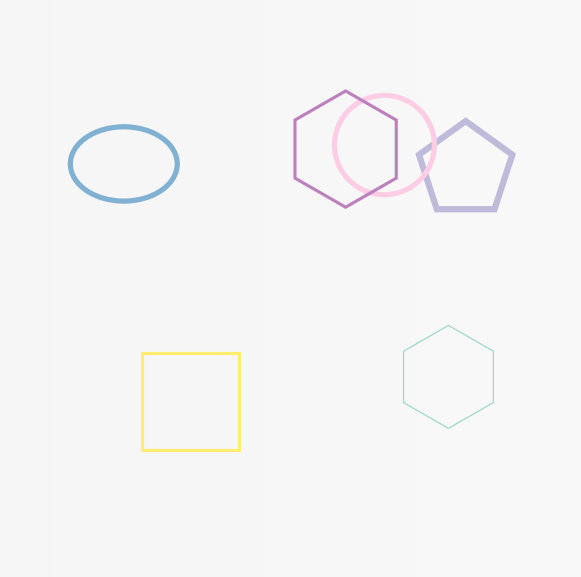[{"shape": "hexagon", "thickness": 0.5, "radius": 0.45, "center": [0.771, 0.347]}, {"shape": "pentagon", "thickness": 3, "radius": 0.42, "center": [0.801, 0.705]}, {"shape": "oval", "thickness": 2.5, "radius": 0.46, "center": [0.213, 0.715]}, {"shape": "circle", "thickness": 2.5, "radius": 0.43, "center": [0.661, 0.748]}, {"shape": "hexagon", "thickness": 1.5, "radius": 0.5, "center": [0.595, 0.741]}, {"shape": "square", "thickness": 1.5, "radius": 0.42, "center": [0.327, 0.304]}]